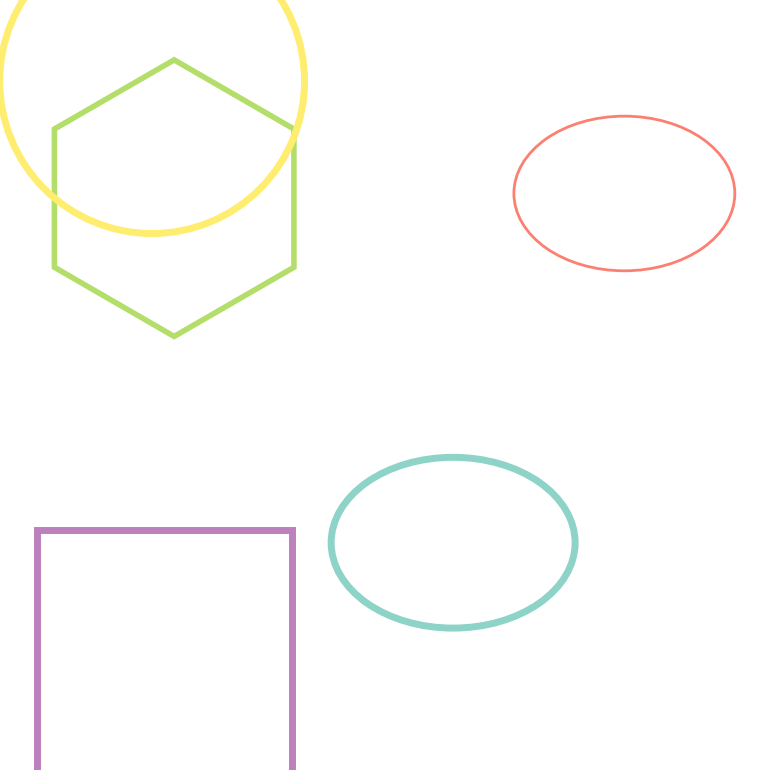[{"shape": "oval", "thickness": 2.5, "radius": 0.79, "center": [0.588, 0.295]}, {"shape": "oval", "thickness": 1, "radius": 0.72, "center": [0.811, 0.749]}, {"shape": "hexagon", "thickness": 2, "radius": 0.9, "center": [0.226, 0.743]}, {"shape": "square", "thickness": 2.5, "radius": 0.83, "center": [0.214, 0.146]}, {"shape": "circle", "thickness": 2.5, "radius": 0.99, "center": [0.198, 0.895]}]